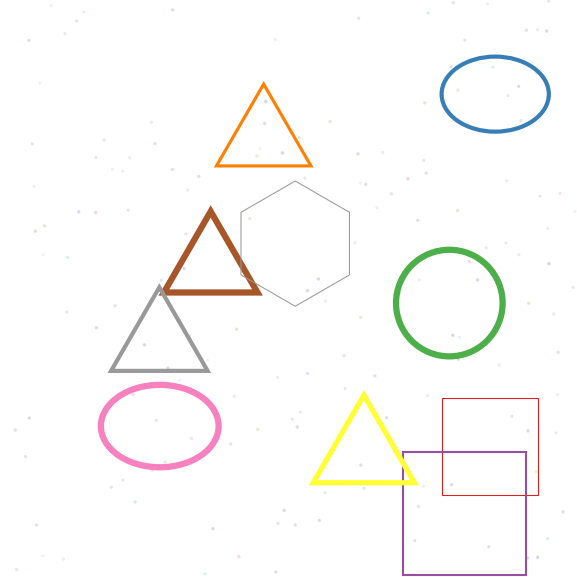[{"shape": "square", "thickness": 0.5, "radius": 0.42, "center": [0.849, 0.226]}, {"shape": "oval", "thickness": 2, "radius": 0.46, "center": [0.858, 0.836]}, {"shape": "circle", "thickness": 3, "radius": 0.46, "center": [0.778, 0.474]}, {"shape": "square", "thickness": 1, "radius": 0.53, "center": [0.805, 0.11]}, {"shape": "triangle", "thickness": 1.5, "radius": 0.47, "center": [0.457, 0.759]}, {"shape": "triangle", "thickness": 2.5, "radius": 0.51, "center": [0.63, 0.214]}, {"shape": "triangle", "thickness": 3, "radius": 0.47, "center": [0.365, 0.539]}, {"shape": "oval", "thickness": 3, "radius": 0.51, "center": [0.277, 0.261]}, {"shape": "triangle", "thickness": 2, "radius": 0.48, "center": [0.276, 0.405]}, {"shape": "hexagon", "thickness": 0.5, "radius": 0.54, "center": [0.511, 0.577]}]